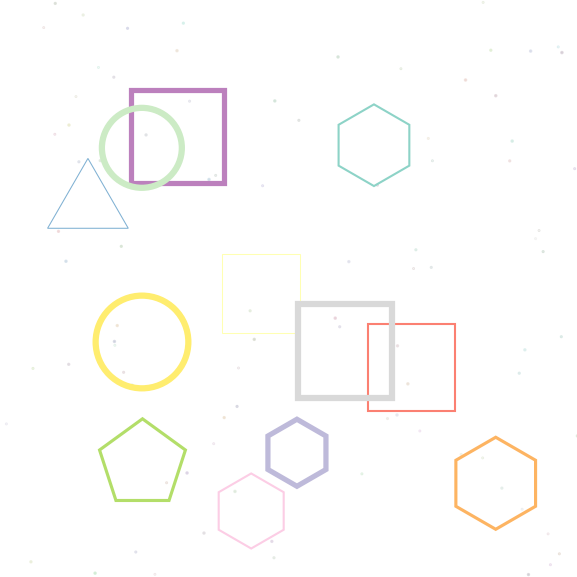[{"shape": "hexagon", "thickness": 1, "radius": 0.35, "center": [0.648, 0.748]}, {"shape": "square", "thickness": 0.5, "radius": 0.34, "center": [0.451, 0.491]}, {"shape": "hexagon", "thickness": 2.5, "radius": 0.29, "center": [0.514, 0.215]}, {"shape": "square", "thickness": 1, "radius": 0.38, "center": [0.712, 0.363]}, {"shape": "triangle", "thickness": 0.5, "radius": 0.4, "center": [0.152, 0.644]}, {"shape": "hexagon", "thickness": 1.5, "radius": 0.4, "center": [0.858, 0.162]}, {"shape": "pentagon", "thickness": 1.5, "radius": 0.39, "center": [0.247, 0.196]}, {"shape": "hexagon", "thickness": 1, "radius": 0.32, "center": [0.435, 0.114]}, {"shape": "square", "thickness": 3, "radius": 0.41, "center": [0.598, 0.391]}, {"shape": "square", "thickness": 2.5, "radius": 0.4, "center": [0.308, 0.762]}, {"shape": "circle", "thickness": 3, "radius": 0.35, "center": [0.246, 0.743]}, {"shape": "circle", "thickness": 3, "radius": 0.4, "center": [0.246, 0.407]}]